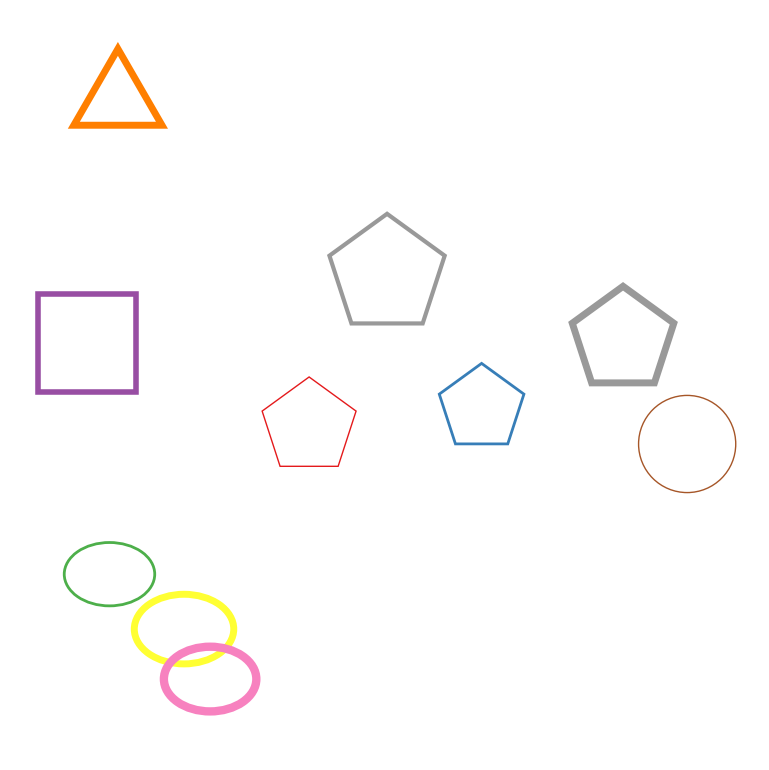[{"shape": "pentagon", "thickness": 0.5, "radius": 0.32, "center": [0.401, 0.446]}, {"shape": "pentagon", "thickness": 1, "radius": 0.29, "center": [0.625, 0.47]}, {"shape": "oval", "thickness": 1, "radius": 0.29, "center": [0.142, 0.254]}, {"shape": "square", "thickness": 2, "radius": 0.32, "center": [0.113, 0.555]}, {"shape": "triangle", "thickness": 2.5, "radius": 0.33, "center": [0.153, 0.87]}, {"shape": "oval", "thickness": 2.5, "radius": 0.32, "center": [0.239, 0.183]}, {"shape": "circle", "thickness": 0.5, "radius": 0.32, "center": [0.892, 0.423]}, {"shape": "oval", "thickness": 3, "radius": 0.3, "center": [0.273, 0.118]}, {"shape": "pentagon", "thickness": 2.5, "radius": 0.35, "center": [0.809, 0.559]}, {"shape": "pentagon", "thickness": 1.5, "radius": 0.39, "center": [0.503, 0.644]}]